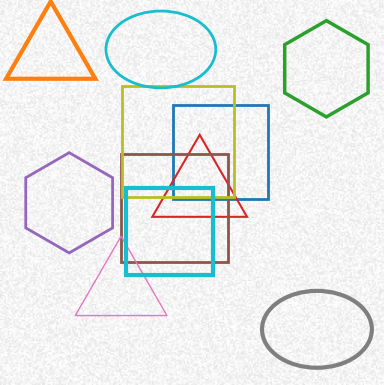[{"shape": "square", "thickness": 2, "radius": 0.61, "center": [0.573, 0.605]}, {"shape": "triangle", "thickness": 3, "radius": 0.67, "center": [0.132, 0.862]}, {"shape": "hexagon", "thickness": 2.5, "radius": 0.63, "center": [0.848, 0.821]}, {"shape": "triangle", "thickness": 1.5, "radius": 0.71, "center": [0.519, 0.508]}, {"shape": "hexagon", "thickness": 2, "radius": 0.65, "center": [0.18, 0.473]}, {"shape": "square", "thickness": 2, "radius": 0.7, "center": [0.453, 0.46]}, {"shape": "triangle", "thickness": 1, "radius": 0.69, "center": [0.315, 0.249]}, {"shape": "oval", "thickness": 3, "radius": 0.71, "center": [0.823, 0.145]}, {"shape": "square", "thickness": 2, "radius": 0.72, "center": [0.463, 0.632]}, {"shape": "oval", "thickness": 2, "radius": 0.71, "center": [0.418, 0.872]}, {"shape": "square", "thickness": 3, "radius": 0.57, "center": [0.44, 0.398]}]